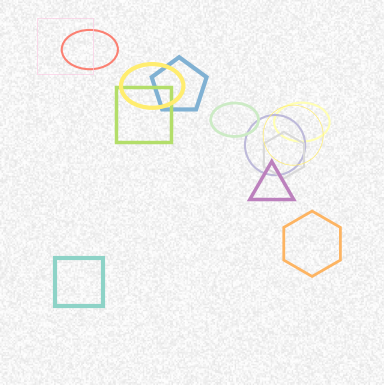[{"shape": "square", "thickness": 3, "radius": 0.31, "center": [0.204, 0.267]}, {"shape": "oval", "thickness": 1.5, "radius": 0.36, "center": [0.784, 0.683]}, {"shape": "circle", "thickness": 1.5, "radius": 0.39, "center": [0.715, 0.623]}, {"shape": "oval", "thickness": 1.5, "radius": 0.36, "center": [0.233, 0.871]}, {"shape": "pentagon", "thickness": 3, "radius": 0.37, "center": [0.465, 0.776]}, {"shape": "hexagon", "thickness": 2, "radius": 0.42, "center": [0.811, 0.367]}, {"shape": "square", "thickness": 2.5, "radius": 0.36, "center": [0.372, 0.702]}, {"shape": "square", "thickness": 0.5, "radius": 0.36, "center": [0.168, 0.881]}, {"shape": "hexagon", "thickness": 1.5, "radius": 0.3, "center": [0.737, 0.597]}, {"shape": "triangle", "thickness": 2.5, "radius": 0.33, "center": [0.706, 0.515]}, {"shape": "oval", "thickness": 2, "radius": 0.31, "center": [0.609, 0.689]}, {"shape": "circle", "thickness": 0.5, "radius": 0.39, "center": [0.761, 0.649]}, {"shape": "oval", "thickness": 3, "radius": 0.41, "center": [0.395, 0.777]}]